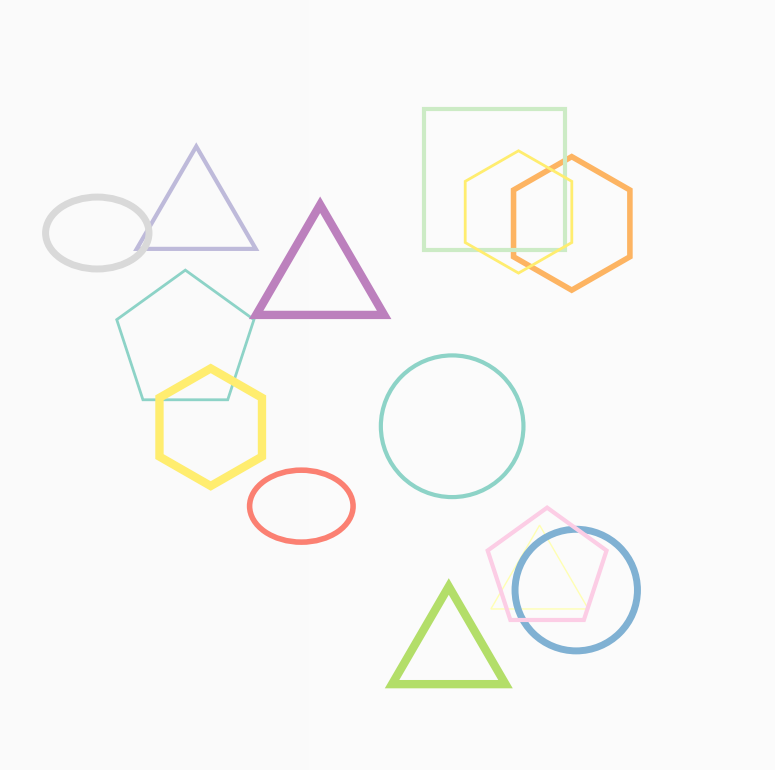[{"shape": "circle", "thickness": 1.5, "radius": 0.46, "center": [0.583, 0.446]}, {"shape": "pentagon", "thickness": 1, "radius": 0.47, "center": [0.239, 0.556]}, {"shape": "triangle", "thickness": 0.5, "radius": 0.36, "center": [0.696, 0.245]}, {"shape": "triangle", "thickness": 1.5, "radius": 0.44, "center": [0.253, 0.721]}, {"shape": "oval", "thickness": 2, "radius": 0.33, "center": [0.389, 0.343]}, {"shape": "circle", "thickness": 2.5, "radius": 0.39, "center": [0.744, 0.234]}, {"shape": "hexagon", "thickness": 2, "radius": 0.43, "center": [0.738, 0.71]}, {"shape": "triangle", "thickness": 3, "radius": 0.42, "center": [0.579, 0.154]}, {"shape": "pentagon", "thickness": 1.5, "radius": 0.4, "center": [0.706, 0.26]}, {"shape": "oval", "thickness": 2.5, "radius": 0.33, "center": [0.126, 0.697]}, {"shape": "triangle", "thickness": 3, "radius": 0.48, "center": [0.413, 0.639]}, {"shape": "square", "thickness": 1.5, "radius": 0.46, "center": [0.638, 0.767]}, {"shape": "hexagon", "thickness": 3, "radius": 0.38, "center": [0.272, 0.445]}, {"shape": "hexagon", "thickness": 1, "radius": 0.4, "center": [0.669, 0.725]}]